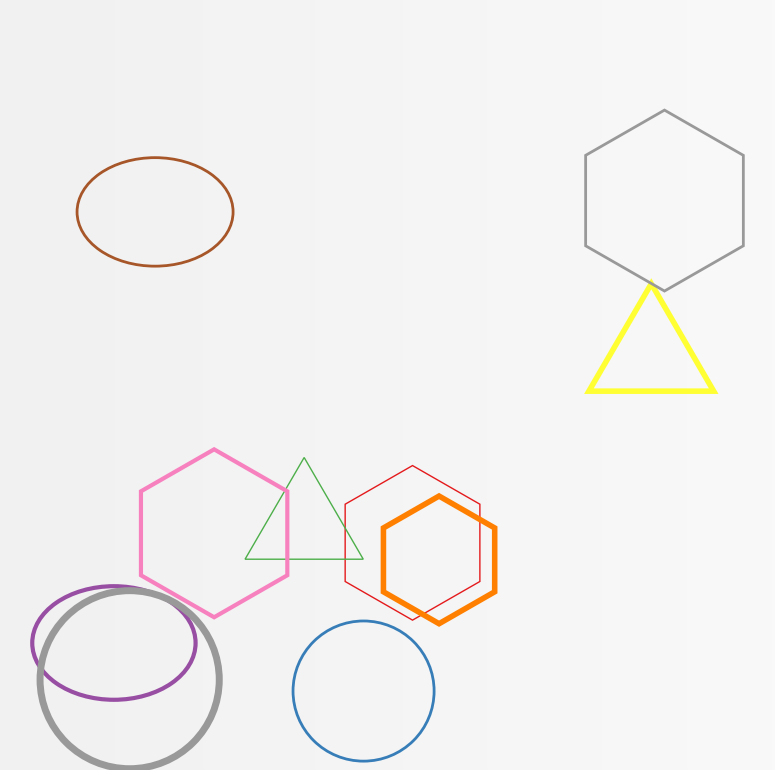[{"shape": "hexagon", "thickness": 0.5, "radius": 0.5, "center": [0.532, 0.295]}, {"shape": "circle", "thickness": 1, "radius": 0.46, "center": [0.469, 0.103]}, {"shape": "triangle", "thickness": 0.5, "radius": 0.44, "center": [0.392, 0.318]}, {"shape": "oval", "thickness": 1.5, "radius": 0.53, "center": [0.147, 0.165]}, {"shape": "hexagon", "thickness": 2, "radius": 0.41, "center": [0.567, 0.273]}, {"shape": "triangle", "thickness": 2, "radius": 0.46, "center": [0.84, 0.538]}, {"shape": "oval", "thickness": 1, "radius": 0.5, "center": [0.2, 0.725]}, {"shape": "hexagon", "thickness": 1.5, "radius": 0.55, "center": [0.276, 0.307]}, {"shape": "hexagon", "thickness": 1, "radius": 0.59, "center": [0.857, 0.74]}, {"shape": "circle", "thickness": 2.5, "radius": 0.58, "center": [0.167, 0.117]}]